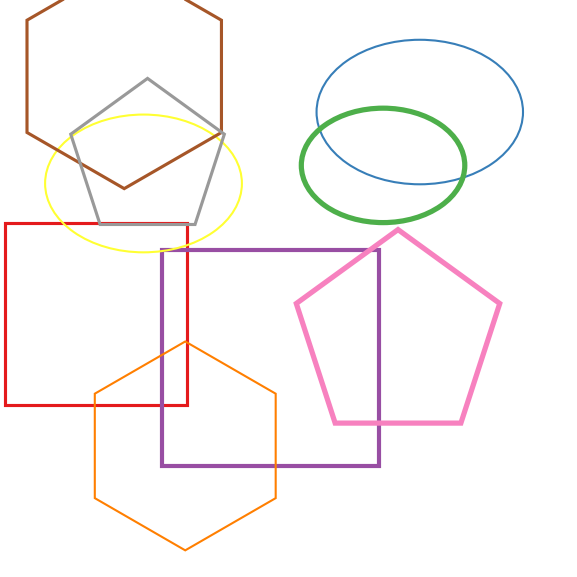[{"shape": "square", "thickness": 1.5, "radius": 0.79, "center": [0.166, 0.455]}, {"shape": "oval", "thickness": 1, "radius": 0.89, "center": [0.727, 0.805]}, {"shape": "oval", "thickness": 2.5, "radius": 0.71, "center": [0.663, 0.713]}, {"shape": "square", "thickness": 2, "radius": 0.94, "center": [0.469, 0.379]}, {"shape": "hexagon", "thickness": 1, "radius": 0.9, "center": [0.321, 0.227]}, {"shape": "oval", "thickness": 1, "radius": 0.85, "center": [0.248, 0.681]}, {"shape": "hexagon", "thickness": 1.5, "radius": 0.97, "center": [0.215, 0.867]}, {"shape": "pentagon", "thickness": 2.5, "radius": 0.93, "center": [0.689, 0.416]}, {"shape": "pentagon", "thickness": 1.5, "radius": 0.7, "center": [0.256, 0.724]}]